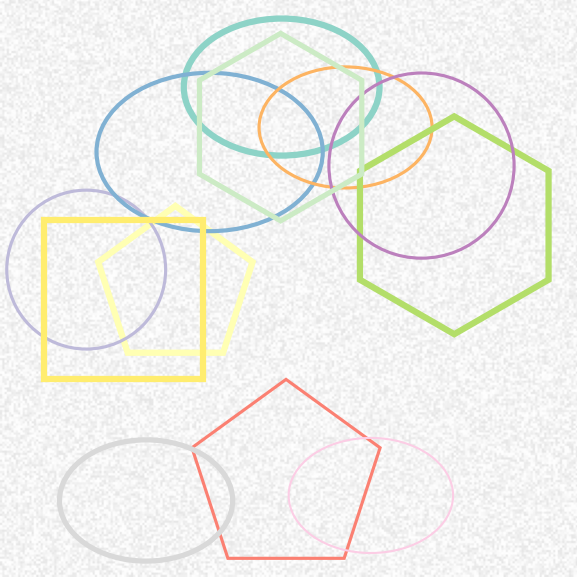[{"shape": "oval", "thickness": 3, "radius": 0.85, "center": [0.488, 0.848]}, {"shape": "pentagon", "thickness": 3, "radius": 0.7, "center": [0.304, 0.502]}, {"shape": "circle", "thickness": 1.5, "radius": 0.69, "center": [0.149, 0.532]}, {"shape": "pentagon", "thickness": 1.5, "radius": 0.86, "center": [0.495, 0.171]}, {"shape": "oval", "thickness": 2, "radius": 0.98, "center": [0.363, 0.736]}, {"shape": "oval", "thickness": 1.5, "radius": 0.75, "center": [0.598, 0.778]}, {"shape": "hexagon", "thickness": 3, "radius": 0.94, "center": [0.787, 0.609]}, {"shape": "oval", "thickness": 1, "radius": 0.71, "center": [0.642, 0.141]}, {"shape": "oval", "thickness": 2.5, "radius": 0.75, "center": [0.253, 0.132]}, {"shape": "circle", "thickness": 1.5, "radius": 0.8, "center": [0.73, 0.712]}, {"shape": "hexagon", "thickness": 2.5, "radius": 0.81, "center": [0.486, 0.779]}, {"shape": "square", "thickness": 3, "radius": 0.69, "center": [0.214, 0.48]}]